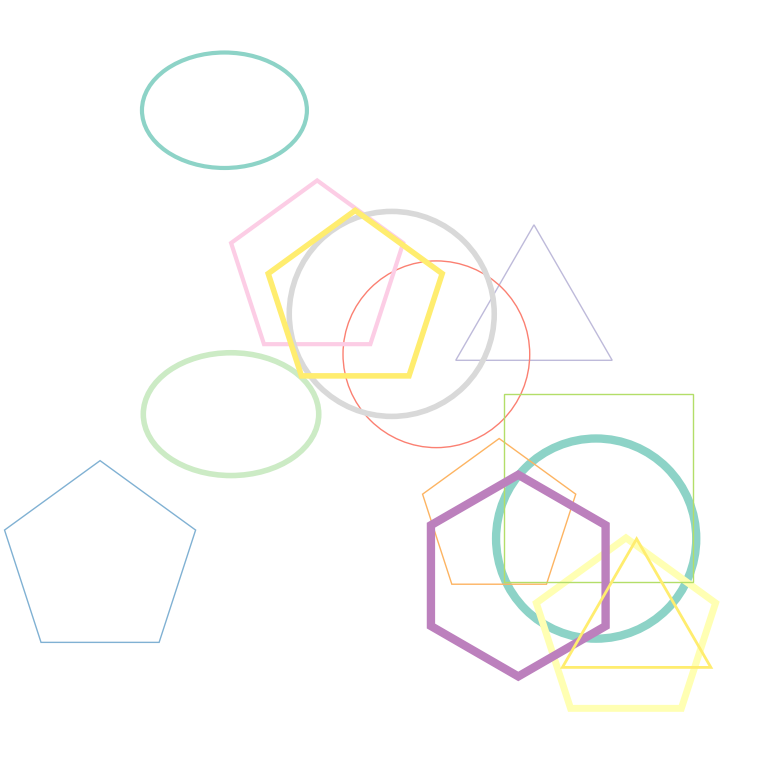[{"shape": "circle", "thickness": 3, "radius": 0.65, "center": [0.774, 0.301]}, {"shape": "oval", "thickness": 1.5, "radius": 0.54, "center": [0.291, 0.857]}, {"shape": "pentagon", "thickness": 2.5, "radius": 0.61, "center": [0.813, 0.179]}, {"shape": "triangle", "thickness": 0.5, "radius": 0.59, "center": [0.693, 0.591]}, {"shape": "circle", "thickness": 0.5, "radius": 0.61, "center": [0.567, 0.54]}, {"shape": "pentagon", "thickness": 0.5, "radius": 0.65, "center": [0.13, 0.271]}, {"shape": "pentagon", "thickness": 0.5, "radius": 0.52, "center": [0.648, 0.326]}, {"shape": "square", "thickness": 0.5, "radius": 0.61, "center": [0.777, 0.366]}, {"shape": "pentagon", "thickness": 1.5, "radius": 0.59, "center": [0.412, 0.648]}, {"shape": "circle", "thickness": 2, "radius": 0.67, "center": [0.509, 0.592]}, {"shape": "hexagon", "thickness": 3, "radius": 0.65, "center": [0.673, 0.252]}, {"shape": "oval", "thickness": 2, "radius": 0.57, "center": [0.3, 0.462]}, {"shape": "triangle", "thickness": 1, "radius": 0.56, "center": [0.827, 0.189]}, {"shape": "pentagon", "thickness": 2, "radius": 0.59, "center": [0.461, 0.608]}]